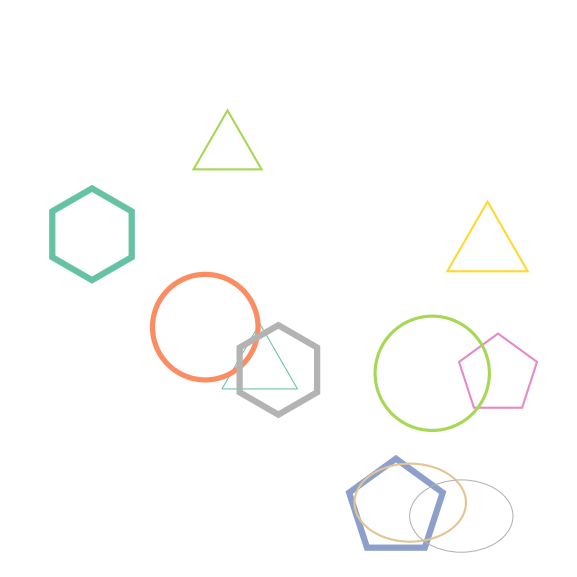[{"shape": "triangle", "thickness": 0.5, "radius": 0.38, "center": [0.45, 0.363]}, {"shape": "hexagon", "thickness": 3, "radius": 0.4, "center": [0.159, 0.593]}, {"shape": "circle", "thickness": 2.5, "radius": 0.46, "center": [0.355, 0.433]}, {"shape": "pentagon", "thickness": 3, "radius": 0.43, "center": [0.686, 0.12]}, {"shape": "pentagon", "thickness": 1, "radius": 0.35, "center": [0.862, 0.351]}, {"shape": "circle", "thickness": 1.5, "radius": 0.49, "center": [0.748, 0.353]}, {"shape": "triangle", "thickness": 1, "radius": 0.34, "center": [0.394, 0.74]}, {"shape": "triangle", "thickness": 1, "radius": 0.4, "center": [0.844, 0.57]}, {"shape": "oval", "thickness": 1, "radius": 0.48, "center": [0.71, 0.129]}, {"shape": "hexagon", "thickness": 3, "radius": 0.39, "center": [0.482, 0.359]}, {"shape": "oval", "thickness": 0.5, "radius": 0.45, "center": [0.799, 0.106]}]